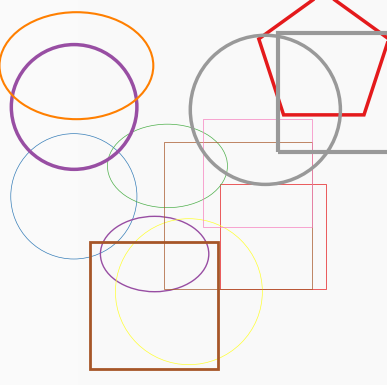[{"shape": "square", "thickness": 0.5, "radius": 0.68, "center": [0.705, 0.385]}, {"shape": "pentagon", "thickness": 2.5, "radius": 0.88, "center": [0.836, 0.844]}, {"shape": "circle", "thickness": 0.5, "radius": 0.81, "center": [0.191, 0.49]}, {"shape": "oval", "thickness": 0.5, "radius": 0.77, "center": [0.432, 0.569]}, {"shape": "circle", "thickness": 2.5, "radius": 0.81, "center": [0.191, 0.722]}, {"shape": "oval", "thickness": 1, "radius": 0.7, "center": [0.399, 0.34]}, {"shape": "oval", "thickness": 1.5, "radius": 0.99, "center": [0.197, 0.829]}, {"shape": "circle", "thickness": 0.5, "radius": 0.95, "center": [0.487, 0.242]}, {"shape": "square", "thickness": 0.5, "radius": 0.95, "center": [0.614, 0.441]}, {"shape": "square", "thickness": 2, "radius": 0.83, "center": [0.397, 0.207]}, {"shape": "square", "thickness": 0.5, "radius": 0.71, "center": [0.665, 0.55]}, {"shape": "circle", "thickness": 2.5, "radius": 0.97, "center": [0.685, 0.715]}, {"shape": "square", "thickness": 3, "radius": 0.77, "center": [0.872, 0.76]}]